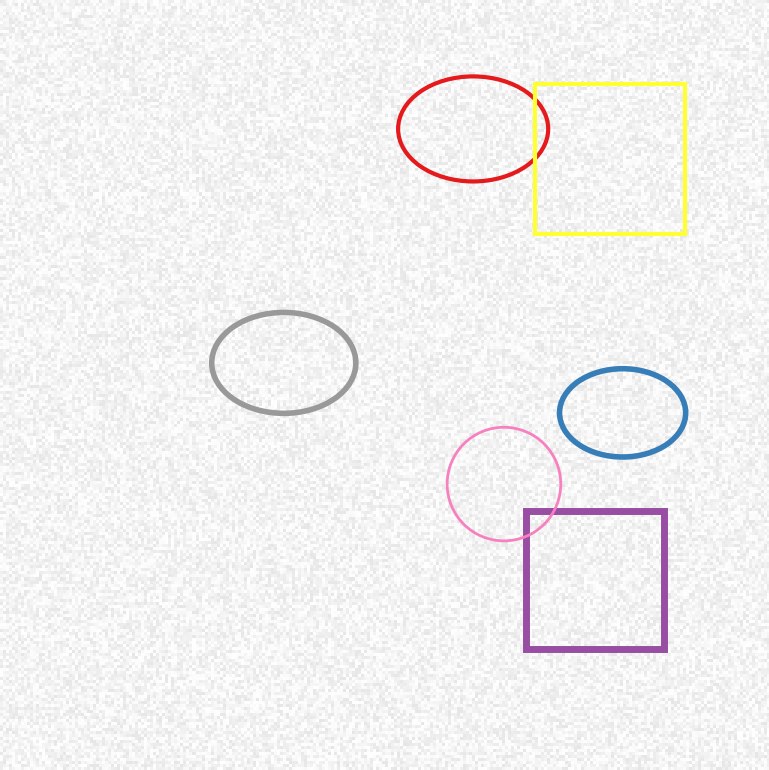[{"shape": "oval", "thickness": 1.5, "radius": 0.49, "center": [0.614, 0.833]}, {"shape": "oval", "thickness": 2, "radius": 0.41, "center": [0.809, 0.464]}, {"shape": "square", "thickness": 2.5, "radius": 0.45, "center": [0.772, 0.247]}, {"shape": "square", "thickness": 1.5, "radius": 0.49, "center": [0.792, 0.793]}, {"shape": "circle", "thickness": 1, "radius": 0.37, "center": [0.654, 0.371]}, {"shape": "oval", "thickness": 2, "radius": 0.47, "center": [0.369, 0.529]}]